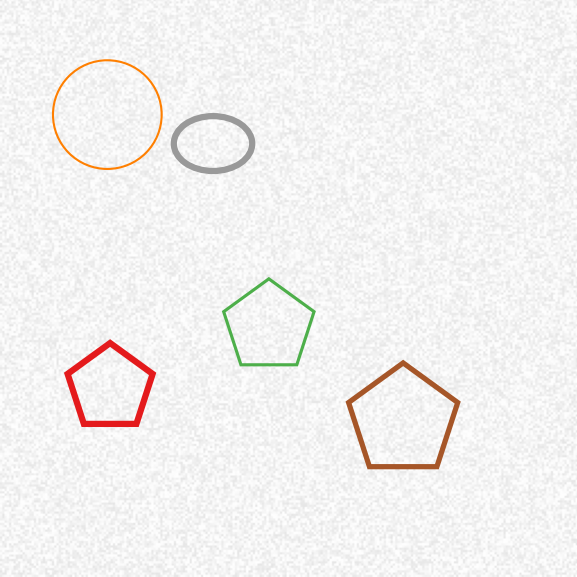[{"shape": "pentagon", "thickness": 3, "radius": 0.39, "center": [0.191, 0.328]}, {"shape": "pentagon", "thickness": 1.5, "radius": 0.41, "center": [0.466, 0.434]}, {"shape": "circle", "thickness": 1, "radius": 0.47, "center": [0.186, 0.801]}, {"shape": "pentagon", "thickness": 2.5, "radius": 0.5, "center": [0.698, 0.271]}, {"shape": "oval", "thickness": 3, "radius": 0.34, "center": [0.369, 0.751]}]